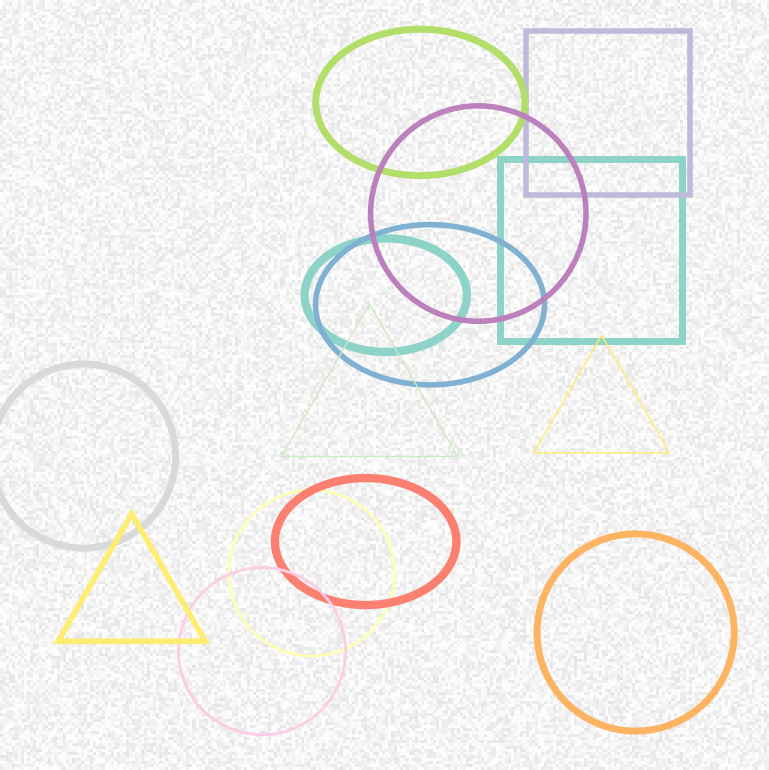[{"shape": "oval", "thickness": 3, "radius": 0.53, "center": [0.501, 0.617]}, {"shape": "square", "thickness": 2.5, "radius": 0.59, "center": [0.767, 0.676]}, {"shape": "circle", "thickness": 1, "radius": 0.54, "center": [0.405, 0.256]}, {"shape": "square", "thickness": 2, "radius": 0.53, "center": [0.789, 0.853]}, {"shape": "oval", "thickness": 3, "radius": 0.59, "center": [0.475, 0.297]}, {"shape": "oval", "thickness": 2, "radius": 0.74, "center": [0.558, 0.604]}, {"shape": "circle", "thickness": 2.5, "radius": 0.64, "center": [0.825, 0.179]}, {"shape": "oval", "thickness": 2.5, "radius": 0.68, "center": [0.546, 0.867]}, {"shape": "circle", "thickness": 1, "radius": 0.54, "center": [0.34, 0.154]}, {"shape": "circle", "thickness": 2.5, "radius": 0.6, "center": [0.109, 0.408]}, {"shape": "circle", "thickness": 2, "radius": 0.7, "center": [0.621, 0.723]}, {"shape": "triangle", "thickness": 0.5, "radius": 0.66, "center": [0.48, 0.473]}, {"shape": "triangle", "thickness": 2, "radius": 0.55, "center": [0.171, 0.222]}, {"shape": "triangle", "thickness": 0.5, "radius": 0.51, "center": [0.781, 0.463]}]